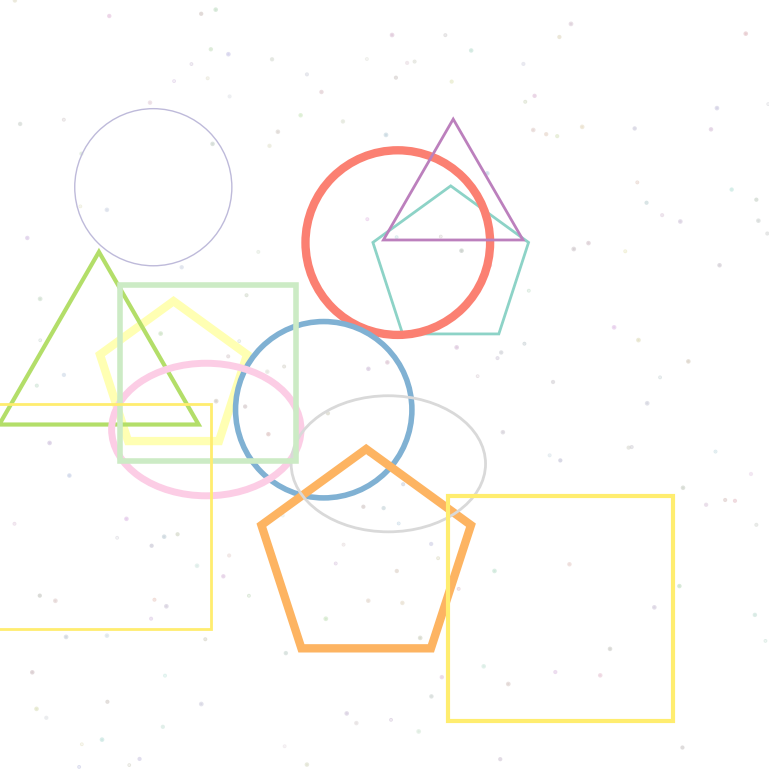[{"shape": "pentagon", "thickness": 1, "radius": 0.53, "center": [0.585, 0.652]}, {"shape": "pentagon", "thickness": 3, "radius": 0.5, "center": [0.225, 0.508]}, {"shape": "circle", "thickness": 0.5, "radius": 0.51, "center": [0.199, 0.757]}, {"shape": "circle", "thickness": 3, "radius": 0.6, "center": [0.517, 0.685]}, {"shape": "circle", "thickness": 2, "radius": 0.57, "center": [0.42, 0.468]}, {"shape": "pentagon", "thickness": 3, "radius": 0.72, "center": [0.476, 0.274]}, {"shape": "triangle", "thickness": 1.5, "radius": 0.75, "center": [0.128, 0.523]}, {"shape": "oval", "thickness": 2.5, "radius": 0.61, "center": [0.268, 0.442]}, {"shape": "oval", "thickness": 1, "radius": 0.63, "center": [0.504, 0.398]}, {"shape": "triangle", "thickness": 1, "radius": 0.52, "center": [0.589, 0.741]}, {"shape": "square", "thickness": 2, "radius": 0.57, "center": [0.27, 0.515]}, {"shape": "square", "thickness": 1.5, "radius": 0.73, "center": [0.728, 0.209]}, {"shape": "square", "thickness": 1, "radius": 0.73, "center": [0.128, 0.329]}]